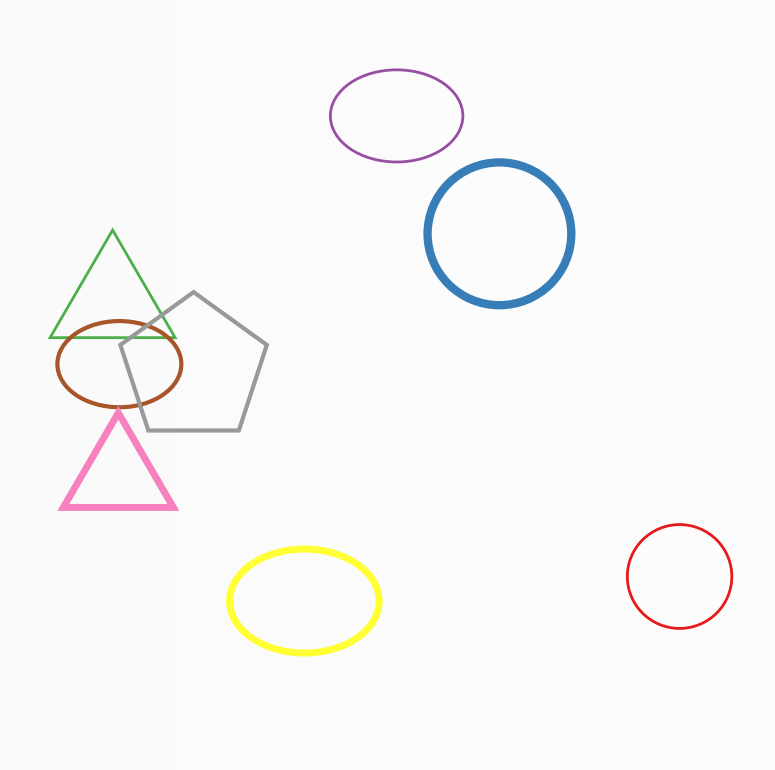[{"shape": "circle", "thickness": 1, "radius": 0.34, "center": [0.877, 0.251]}, {"shape": "circle", "thickness": 3, "radius": 0.46, "center": [0.644, 0.696]}, {"shape": "triangle", "thickness": 1, "radius": 0.47, "center": [0.145, 0.608]}, {"shape": "oval", "thickness": 1, "radius": 0.43, "center": [0.512, 0.849]}, {"shape": "oval", "thickness": 2.5, "radius": 0.48, "center": [0.393, 0.219]}, {"shape": "oval", "thickness": 1.5, "radius": 0.4, "center": [0.154, 0.527]}, {"shape": "triangle", "thickness": 2.5, "radius": 0.41, "center": [0.153, 0.382]}, {"shape": "pentagon", "thickness": 1.5, "radius": 0.5, "center": [0.25, 0.521]}]